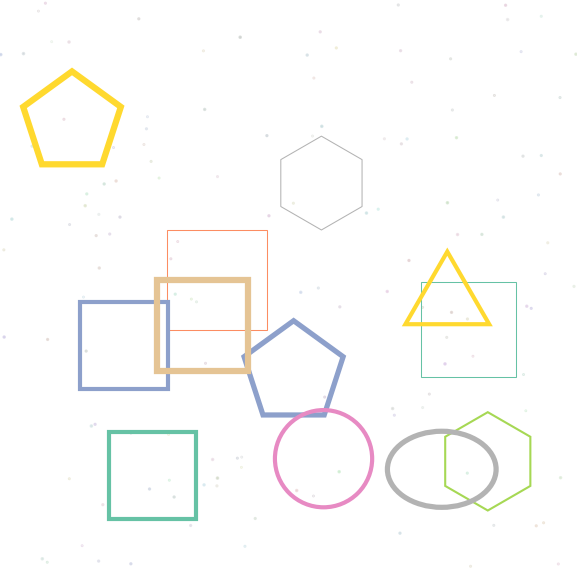[{"shape": "square", "thickness": 0.5, "radius": 0.41, "center": [0.811, 0.428]}, {"shape": "square", "thickness": 2, "radius": 0.38, "center": [0.265, 0.176]}, {"shape": "square", "thickness": 0.5, "radius": 0.43, "center": [0.376, 0.515]}, {"shape": "pentagon", "thickness": 2.5, "radius": 0.45, "center": [0.508, 0.354]}, {"shape": "square", "thickness": 2, "radius": 0.38, "center": [0.215, 0.401]}, {"shape": "circle", "thickness": 2, "radius": 0.42, "center": [0.56, 0.205]}, {"shape": "hexagon", "thickness": 1, "radius": 0.43, "center": [0.845, 0.2]}, {"shape": "pentagon", "thickness": 3, "radius": 0.44, "center": [0.125, 0.787]}, {"shape": "triangle", "thickness": 2, "radius": 0.42, "center": [0.775, 0.48]}, {"shape": "square", "thickness": 3, "radius": 0.39, "center": [0.351, 0.436]}, {"shape": "oval", "thickness": 2.5, "radius": 0.47, "center": [0.765, 0.187]}, {"shape": "hexagon", "thickness": 0.5, "radius": 0.41, "center": [0.557, 0.682]}]